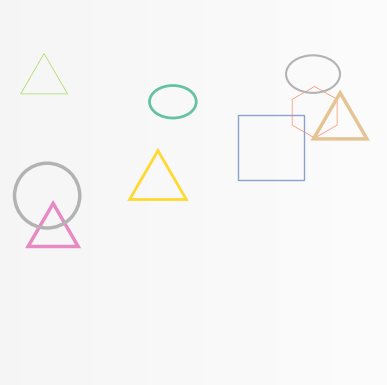[{"shape": "oval", "thickness": 2, "radius": 0.3, "center": [0.446, 0.736]}, {"shape": "hexagon", "thickness": 0.5, "radius": 0.33, "center": [0.812, 0.708]}, {"shape": "square", "thickness": 1, "radius": 0.42, "center": [0.699, 0.617]}, {"shape": "triangle", "thickness": 2.5, "radius": 0.37, "center": [0.137, 0.397]}, {"shape": "triangle", "thickness": 0.5, "radius": 0.35, "center": [0.114, 0.791]}, {"shape": "triangle", "thickness": 2, "radius": 0.42, "center": [0.408, 0.524]}, {"shape": "triangle", "thickness": 2.5, "radius": 0.4, "center": [0.878, 0.679]}, {"shape": "oval", "thickness": 1.5, "radius": 0.35, "center": [0.808, 0.808]}, {"shape": "circle", "thickness": 2.5, "radius": 0.42, "center": [0.122, 0.492]}]